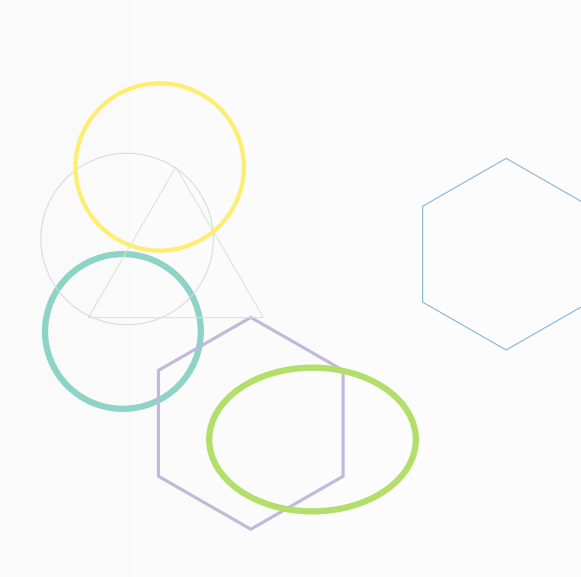[{"shape": "circle", "thickness": 3, "radius": 0.67, "center": [0.211, 0.425]}, {"shape": "hexagon", "thickness": 1.5, "radius": 0.92, "center": [0.431, 0.266]}, {"shape": "hexagon", "thickness": 0.5, "radius": 0.83, "center": [0.871, 0.559]}, {"shape": "oval", "thickness": 3, "radius": 0.89, "center": [0.538, 0.238]}, {"shape": "circle", "thickness": 0.5, "radius": 0.74, "center": [0.219, 0.585]}, {"shape": "triangle", "thickness": 0.5, "radius": 0.87, "center": [0.303, 0.536]}, {"shape": "circle", "thickness": 2, "radius": 0.72, "center": [0.275, 0.71]}]